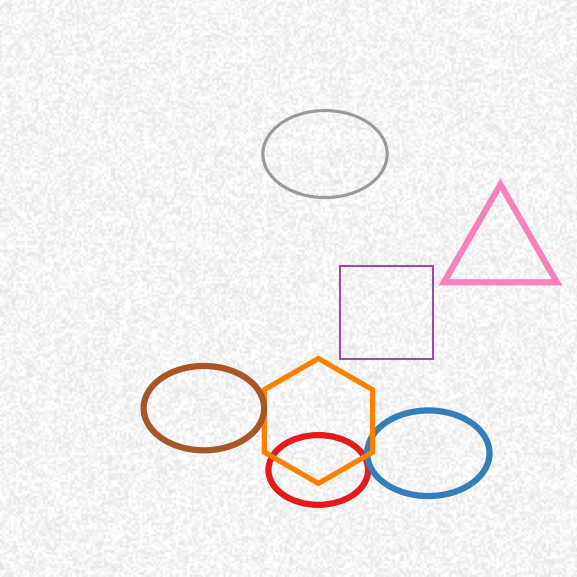[{"shape": "oval", "thickness": 3, "radius": 0.43, "center": [0.551, 0.185]}, {"shape": "oval", "thickness": 3, "radius": 0.53, "center": [0.742, 0.214]}, {"shape": "square", "thickness": 1, "radius": 0.4, "center": [0.67, 0.458]}, {"shape": "hexagon", "thickness": 2.5, "radius": 0.54, "center": [0.551, 0.27]}, {"shape": "oval", "thickness": 3, "radius": 0.52, "center": [0.353, 0.292]}, {"shape": "triangle", "thickness": 3, "radius": 0.56, "center": [0.867, 0.567]}, {"shape": "oval", "thickness": 1.5, "radius": 0.54, "center": [0.563, 0.732]}]